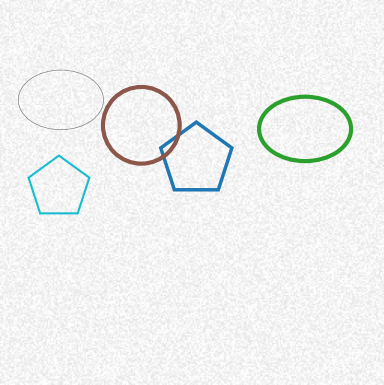[{"shape": "pentagon", "thickness": 2.5, "radius": 0.49, "center": [0.51, 0.586]}, {"shape": "oval", "thickness": 3, "radius": 0.6, "center": [0.792, 0.665]}, {"shape": "circle", "thickness": 3, "radius": 0.5, "center": [0.367, 0.675]}, {"shape": "oval", "thickness": 0.5, "radius": 0.55, "center": [0.158, 0.741]}, {"shape": "pentagon", "thickness": 1.5, "radius": 0.41, "center": [0.153, 0.513]}]